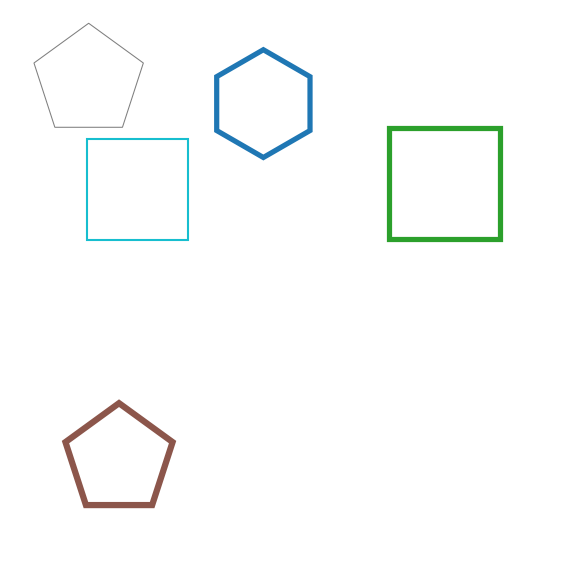[{"shape": "hexagon", "thickness": 2.5, "radius": 0.47, "center": [0.456, 0.82]}, {"shape": "square", "thickness": 2.5, "radius": 0.48, "center": [0.77, 0.681]}, {"shape": "pentagon", "thickness": 3, "radius": 0.49, "center": [0.206, 0.203]}, {"shape": "pentagon", "thickness": 0.5, "radius": 0.5, "center": [0.154, 0.859]}, {"shape": "square", "thickness": 1, "radius": 0.44, "center": [0.239, 0.672]}]